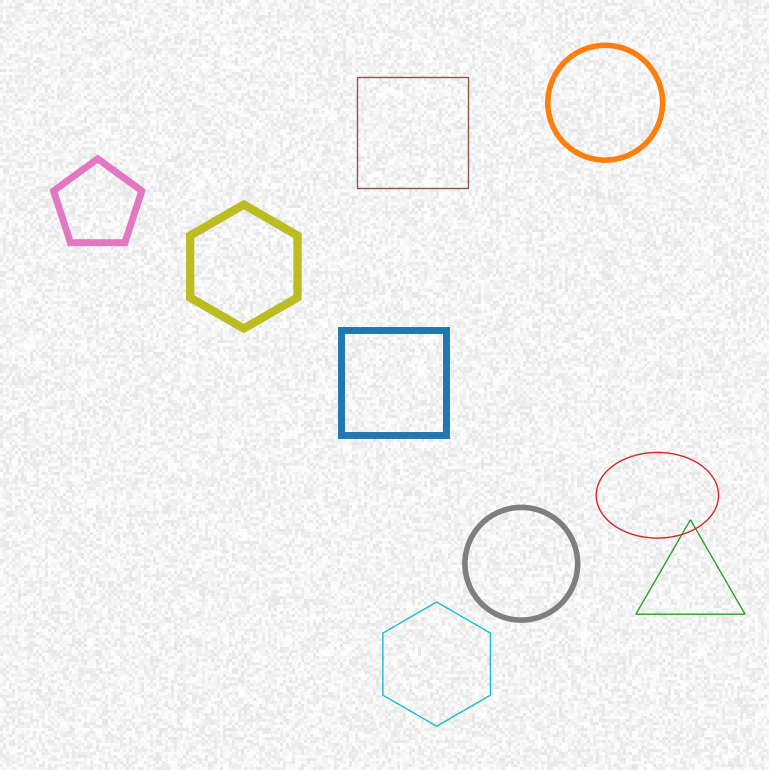[{"shape": "square", "thickness": 2.5, "radius": 0.34, "center": [0.511, 0.504]}, {"shape": "circle", "thickness": 2, "radius": 0.37, "center": [0.786, 0.867]}, {"shape": "triangle", "thickness": 0.5, "radius": 0.41, "center": [0.897, 0.243]}, {"shape": "oval", "thickness": 0.5, "radius": 0.4, "center": [0.854, 0.357]}, {"shape": "square", "thickness": 0.5, "radius": 0.36, "center": [0.536, 0.828]}, {"shape": "pentagon", "thickness": 2.5, "radius": 0.3, "center": [0.127, 0.734]}, {"shape": "circle", "thickness": 2, "radius": 0.37, "center": [0.677, 0.268]}, {"shape": "hexagon", "thickness": 3, "radius": 0.4, "center": [0.317, 0.654]}, {"shape": "hexagon", "thickness": 0.5, "radius": 0.4, "center": [0.567, 0.137]}]